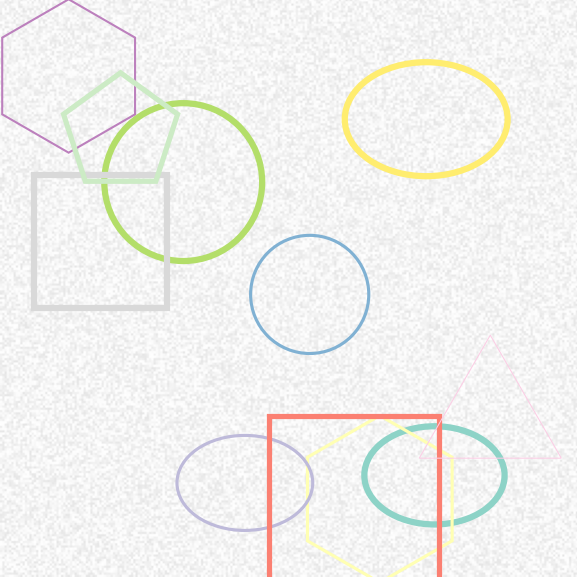[{"shape": "oval", "thickness": 3, "radius": 0.61, "center": [0.752, 0.176]}, {"shape": "hexagon", "thickness": 1.5, "radius": 0.72, "center": [0.658, 0.135]}, {"shape": "oval", "thickness": 1.5, "radius": 0.59, "center": [0.424, 0.163]}, {"shape": "square", "thickness": 2.5, "radius": 0.74, "center": [0.613, 0.131]}, {"shape": "circle", "thickness": 1.5, "radius": 0.51, "center": [0.536, 0.489]}, {"shape": "circle", "thickness": 3, "radius": 0.68, "center": [0.317, 0.684]}, {"shape": "triangle", "thickness": 0.5, "radius": 0.71, "center": [0.849, 0.277]}, {"shape": "square", "thickness": 3, "radius": 0.58, "center": [0.174, 0.581]}, {"shape": "hexagon", "thickness": 1, "radius": 0.66, "center": [0.119, 0.868]}, {"shape": "pentagon", "thickness": 2.5, "radius": 0.52, "center": [0.209, 0.769]}, {"shape": "oval", "thickness": 3, "radius": 0.7, "center": [0.738, 0.793]}]